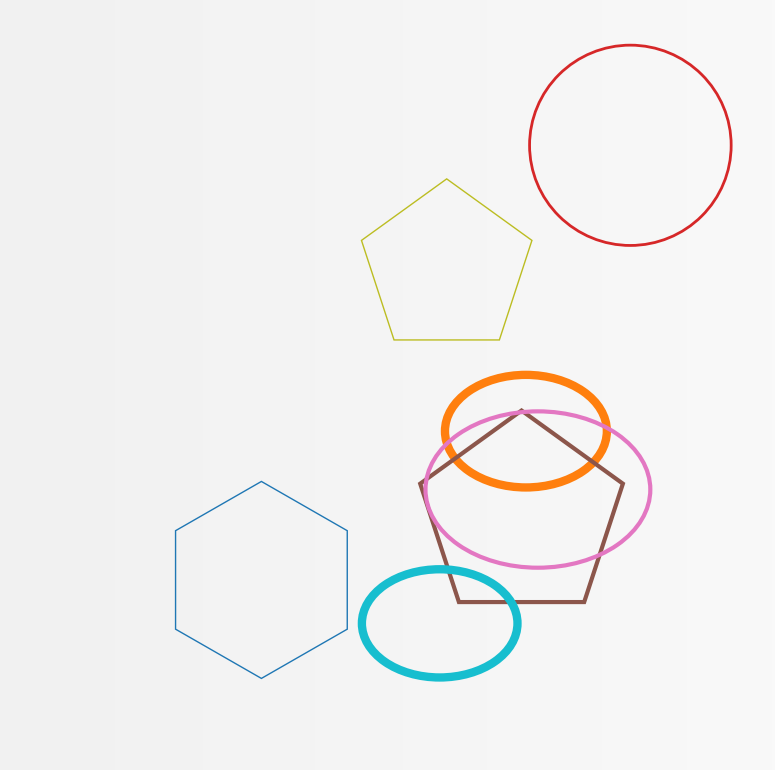[{"shape": "hexagon", "thickness": 0.5, "radius": 0.64, "center": [0.337, 0.247]}, {"shape": "oval", "thickness": 3, "radius": 0.52, "center": [0.679, 0.44]}, {"shape": "circle", "thickness": 1, "radius": 0.65, "center": [0.813, 0.811]}, {"shape": "pentagon", "thickness": 1.5, "radius": 0.69, "center": [0.673, 0.329]}, {"shape": "oval", "thickness": 1.5, "radius": 0.73, "center": [0.694, 0.364]}, {"shape": "pentagon", "thickness": 0.5, "radius": 0.58, "center": [0.576, 0.652]}, {"shape": "oval", "thickness": 3, "radius": 0.5, "center": [0.567, 0.19]}]